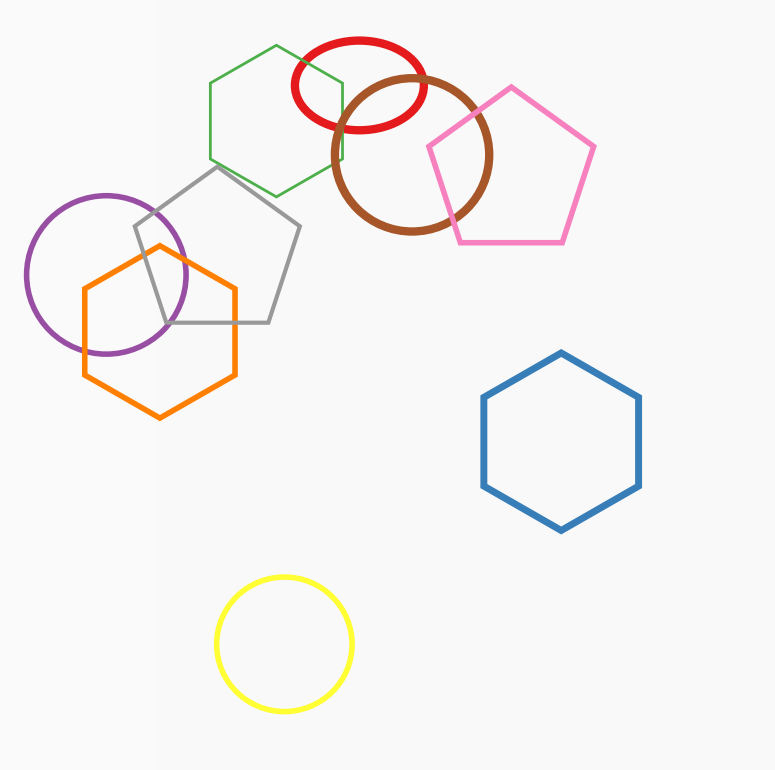[{"shape": "oval", "thickness": 3, "radius": 0.42, "center": [0.464, 0.889]}, {"shape": "hexagon", "thickness": 2.5, "radius": 0.58, "center": [0.724, 0.426]}, {"shape": "hexagon", "thickness": 1, "radius": 0.49, "center": [0.357, 0.843]}, {"shape": "circle", "thickness": 2, "radius": 0.51, "center": [0.137, 0.643]}, {"shape": "hexagon", "thickness": 2, "radius": 0.56, "center": [0.206, 0.569]}, {"shape": "circle", "thickness": 2, "radius": 0.44, "center": [0.367, 0.163]}, {"shape": "circle", "thickness": 3, "radius": 0.5, "center": [0.532, 0.799]}, {"shape": "pentagon", "thickness": 2, "radius": 0.56, "center": [0.66, 0.775]}, {"shape": "pentagon", "thickness": 1.5, "radius": 0.56, "center": [0.28, 0.672]}]